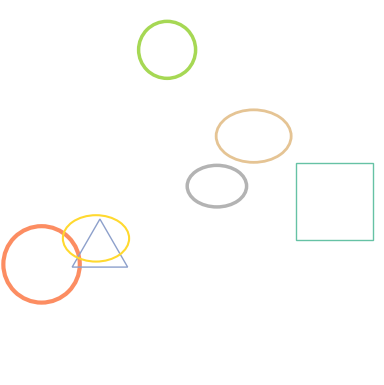[{"shape": "square", "thickness": 1, "radius": 0.5, "center": [0.868, 0.476]}, {"shape": "circle", "thickness": 3, "radius": 0.5, "center": [0.108, 0.313]}, {"shape": "triangle", "thickness": 1, "radius": 0.42, "center": [0.26, 0.348]}, {"shape": "circle", "thickness": 2.5, "radius": 0.37, "center": [0.434, 0.871]}, {"shape": "oval", "thickness": 1.5, "radius": 0.43, "center": [0.249, 0.381]}, {"shape": "oval", "thickness": 2, "radius": 0.49, "center": [0.659, 0.647]}, {"shape": "oval", "thickness": 2.5, "radius": 0.39, "center": [0.563, 0.517]}]